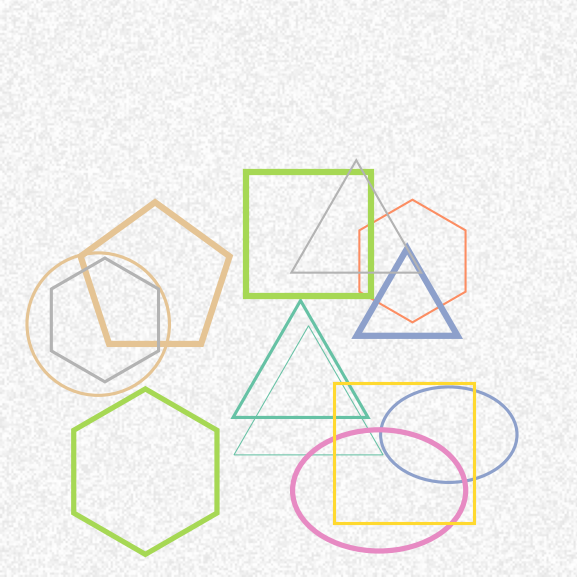[{"shape": "triangle", "thickness": 1.5, "radius": 0.67, "center": [0.52, 0.344]}, {"shape": "triangle", "thickness": 0.5, "radius": 0.75, "center": [0.534, 0.286]}, {"shape": "hexagon", "thickness": 1, "radius": 0.53, "center": [0.714, 0.547]}, {"shape": "oval", "thickness": 1.5, "radius": 0.59, "center": [0.777, 0.246]}, {"shape": "triangle", "thickness": 3, "radius": 0.5, "center": [0.705, 0.468]}, {"shape": "oval", "thickness": 2.5, "radius": 0.75, "center": [0.657, 0.15]}, {"shape": "square", "thickness": 3, "radius": 0.54, "center": [0.534, 0.594]}, {"shape": "hexagon", "thickness": 2.5, "radius": 0.72, "center": [0.252, 0.182]}, {"shape": "square", "thickness": 1.5, "radius": 0.6, "center": [0.7, 0.215]}, {"shape": "pentagon", "thickness": 3, "radius": 0.68, "center": [0.269, 0.513]}, {"shape": "circle", "thickness": 1.5, "radius": 0.62, "center": [0.17, 0.438]}, {"shape": "hexagon", "thickness": 1.5, "radius": 0.54, "center": [0.182, 0.445]}, {"shape": "triangle", "thickness": 1, "radius": 0.65, "center": [0.617, 0.592]}]